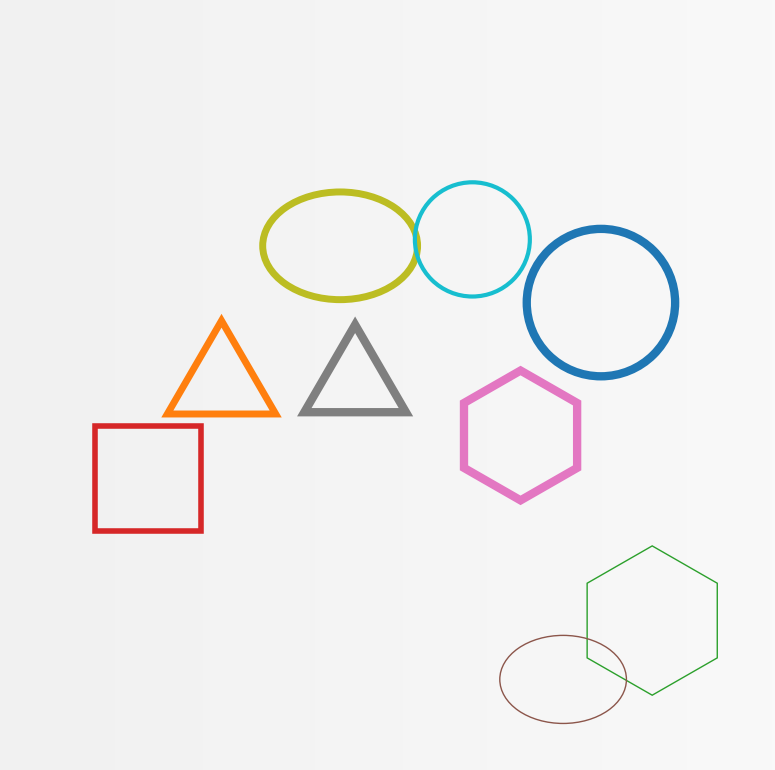[{"shape": "circle", "thickness": 3, "radius": 0.48, "center": [0.775, 0.607]}, {"shape": "triangle", "thickness": 2.5, "radius": 0.4, "center": [0.286, 0.503]}, {"shape": "hexagon", "thickness": 0.5, "radius": 0.48, "center": [0.842, 0.194]}, {"shape": "square", "thickness": 2, "radius": 0.34, "center": [0.191, 0.379]}, {"shape": "oval", "thickness": 0.5, "radius": 0.41, "center": [0.727, 0.118]}, {"shape": "hexagon", "thickness": 3, "radius": 0.42, "center": [0.672, 0.434]}, {"shape": "triangle", "thickness": 3, "radius": 0.38, "center": [0.458, 0.503]}, {"shape": "oval", "thickness": 2.5, "radius": 0.5, "center": [0.439, 0.681]}, {"shape": "circle", "thickness": 1.5, "radius": 0.37, "center": [0.609, 0.689]}]